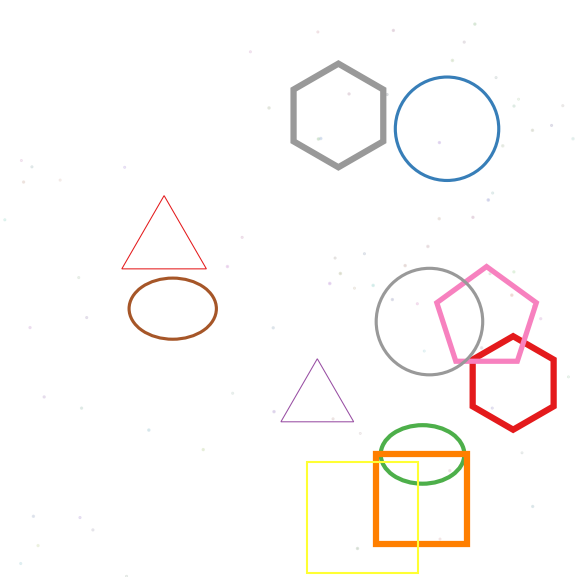[{"shape": "hexagon", "thickness": 3, "radius": 0.4, "center": [0.889, 0.336]}, {"shape": "triangle", "thickness": 0.5, "radius": 0.42, "center": [0.284, 0.576]}, {"shape": "circle", "thickness": 1.5, "radius": 0.45, "center": [0.774, 0.776]}, {"shape": "oval", "thickness": 2, "radius": 0.36, "center": [0.732, 0.212]}, {"shape": "triangle", "thickness": 0.5, "radius": 0.36, "center": [0.549, 0.305]}, {"shape": "square", "thickness": 3, "radius": 0.39, "center": [0.729, 0.135]}, {"shape": "square", "thickness": 1, "radius": 0.48, "center": [0.628, 0.103]}, {"shape": "oval", "thickness": 1.5, "radius": 0.38, "center": [0.299, 0.465]}, {"shape": "pentagon", "thickness": 2.5, "radius": 0.45, "center": [0.843, 0.447]}, {"shape": "hexagon", "thickness": 3, "radius": 0.45, "center": [0.586, 0.799]}, {"shape": "circle", "thickness": 1.5, "radius": 0.46, "center": [0.744, 0.442]}]